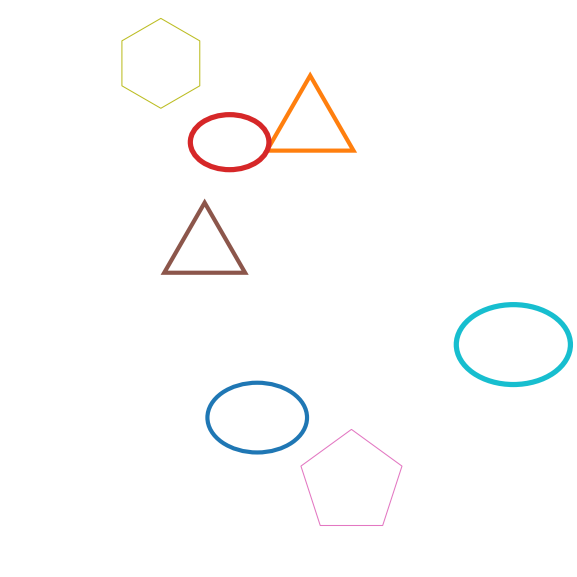[{"shape": "oval", "thickness": 2, "radius": 0.43, "center": [0.445, 0.276]}, {"shape": "triangle", "thickness": 2, "radius": 0.43, "center": [0.537, 0.782]}, {"shape": "oval", "thickness": 2.5, "radius": 0.34, "center": [0.398, 0.753]}, {"shape": "triangle", "thickness": 2, "radius": 0.4, "center": [0.354, 0.567]}, {"shape": "pentagon", "thickness": 0.5, "radius": 0.46, "center": [0.609, 0.164]}, {"shape": "hexagon", "thickness": 0.5, "radius": 0.39, "center": [0.279, 0.889]}, {"shape": "oval", "thickness": 2.5, "radius": 0.49, "center": [0.889, 0.402]}]